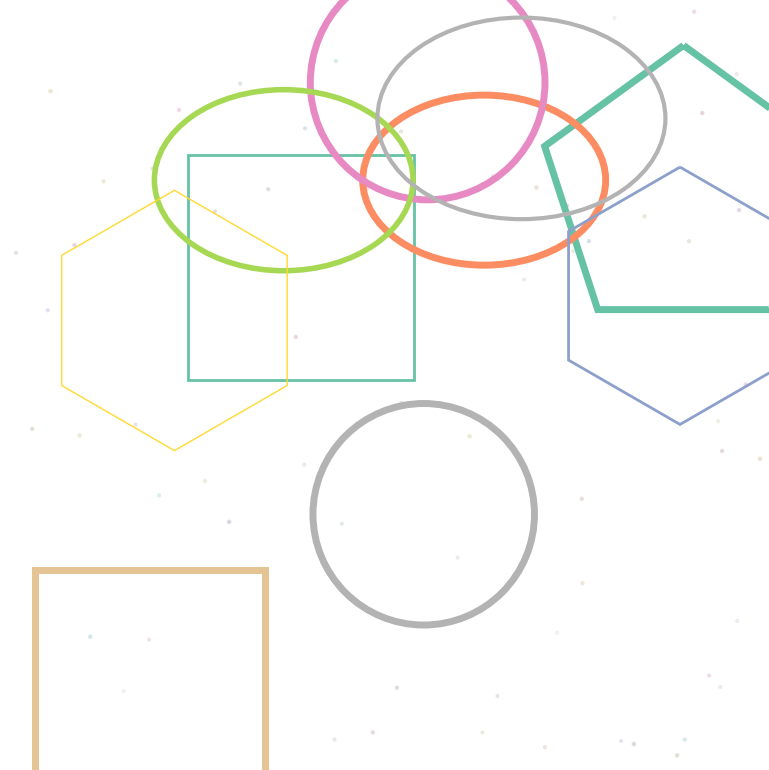[{"shape": "pentagon", "thickness": 2.5, "radius": 0.95, "center": [0.888, 0.751]}, {"shape": "square", "thickness": 1, "radius": 0.73, "center": [0.391, 0.653]}, {"shape": "oval", "thickness": 2.5, "radius": 0.79, "center": [0.629, 0.766]}, {"shape": "hexagon", "thickness": 1, "radius": 0.84, "center": [0.883, 0.616]}, {"shape": "circle", "thickness": 2.5, "radius": 0.76, "center": [0.555, 0.893]}, {"shape": "oval", "thickness": 2, "radius": 0.84, "center": [0.368, 0.766]}, {"shape": "hexagon", "thickness": 0.5, "radius": 0.85, "center": [0.227, 0.584]}, {"shape": "square", "thickness": 2.5, "radius": 0.75, "center": [0.194, 0.11]}, {"shape": "circle", "thickness": 2.5, "radius": 0.72, "center": [0.55, 0.332]}, {"shape": "oval", "thickness": 1.5, "radius": 0.94, "center": [0.677, 0.846]}]